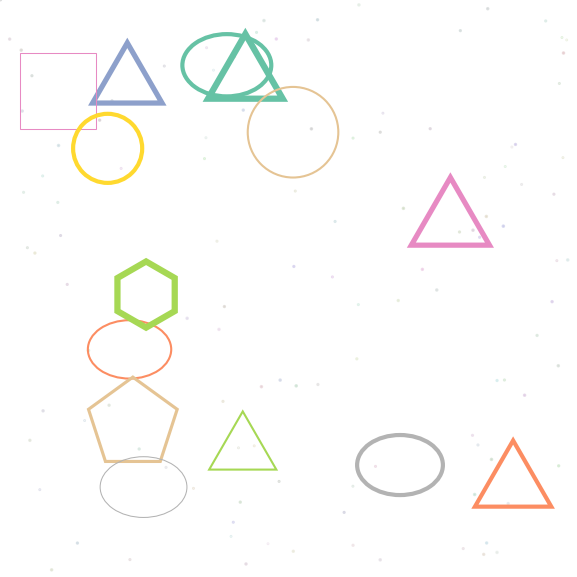[{"shape": "oval", "thickness": 2, "radius": 0.38, "center": [0.393, 0.886]}, {"shape": "triangle", "thickness": 3, "radius": 0.37, "center": [0.425, 0.866]}, {"shape": "triangle", "thickness": 2, "radius": 0.38, "center": [0.889, 0.16]}, {"shape": "oval", "thickness": 1, "radius": 0.36, "center": [0.224, 0.394]}, {"shape": "triangle", "thickness": 2.5, "radius": 0.35, "center": [0.22, 0.855]}, {"shape": "square", "thickness": 0.5, "radius": 0.33, "center": [0.1, 0.842]}, {"shape": "triangle", "thickness": 2.5, "radius": 0.39, "center": [0.78, 0.614]}, {"shape": "hexagon", "thickness": 3, "radius": 0.29, "center": [0.253, 0.489]}, {"shape": "triangle", "thickness": 1, "radius": 0.34, "center": [0.42, 0.22]}, {"shape": "circle", "thickness": 2, "radius": 0.3, "center": [0.186, 0.742]}, {"shape": "pentagon", "thickness": 1.5, "radius": 0.4, "center": [0.23, 0.265]}, {"shape": "circle", "thickness": 1, "radius": 0.39, "center": [0.507, 0.77]}, {"shape": "oval", "thickness": 0.5, "radius": 0.38, "center": [0.249, 0.156]}, {"shape": "oval", "thickness": 2, "radius": 0.37, "center": [0.693, 0.194]}]